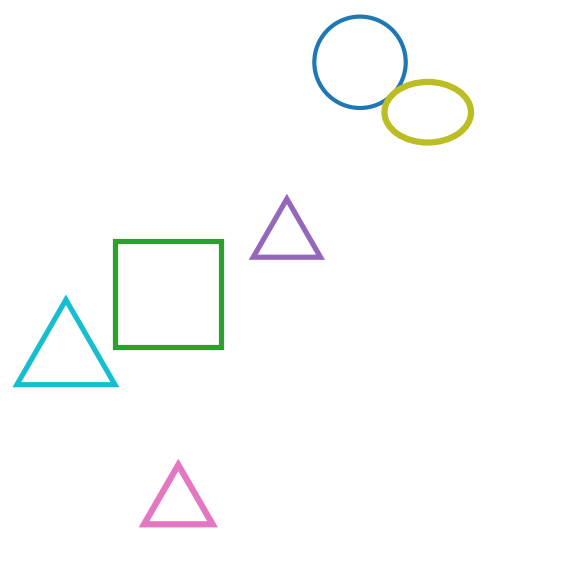[{"shape": "circle", "thickness": 2, "radius": 0.4, "center": [0.623, 0.891]}, {"shape": "square", "thickness": 2.5, "radius": 0.46, "center": [0.291, 0.49]}, {"shape": "triangle", "thickness": 2.5, "radius": 0.34, "center": [0.497, 0.587]}, {"shape": "triangle", "thickness": 3, "radius": 0.34, "center": [0.309, 0.126]}, {"shape": "oval", "thickness": 3, "radius": 0.37, "center": [0.741, 0.805]}, {"shape": "triangle", "thickness": 2.5, "radius": 0.49, "center": [0.114, 0.382]}]